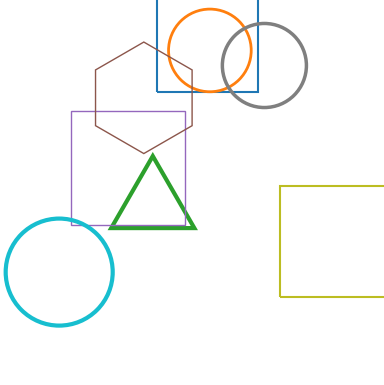[{"shape": "square", "thickness": 1.5, "radius": 0.66, "center": [0.539, 0.895]}, {"shape": "circle", "thickness": 2, "radius": 0.54, "center": [0.545, 0.869]}, {"shape": "triangle", "thickness": 3, "radius": 0.62, "center": [0.397, 0.47]}, {"shape": "square", "thickness": 1, "radius": 0.74, "center": [0.332, 0.564]}, {"shape": "hexagon", "thickness": 1, "radius": 0.72, "center": [0.374, 0.746]}, {"shape": "circle", "thickness": 2.5, "radius": 0.55, "center": [0.687, 0.83]}, {"shape": "square", "thickness": 1.5, "radius": 0.73, "center": [0.872, 0.373]}, {"shape": "circle", "thickness": 3, "radius": 0.69, "center": [0.154, 0.293]}]